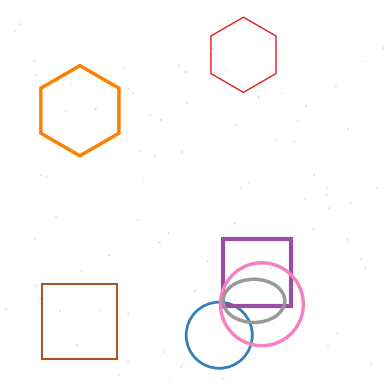[{"shape": "hexagon", "thickness": 1, "radius": 0.49, "center": [0.632, 0.858]}, {"shape": "circle", "thickness": 2, "radius": 0.43, "center": [0.569, 0.129]}, {"shape": "square", "thickness": 3, "radius": 0.44, "center": [0.668, 0.292]}, {"shape": "hexagon", "thickness": 2.5, "radius": 0.59, "center": [0.207, 0.712]}, {"shape": "square", "thickness": 1.5, "radius": 0.49, "center": [0.206, 0.164]}, {"shape": "circle", "thickness": 2.5, "radius": 0.54, "center": [0.68, 0.21]}, {"shape": "oval", "thickness": 2.5, "radius": 0.4, "center": [0.66, 0.219]}]